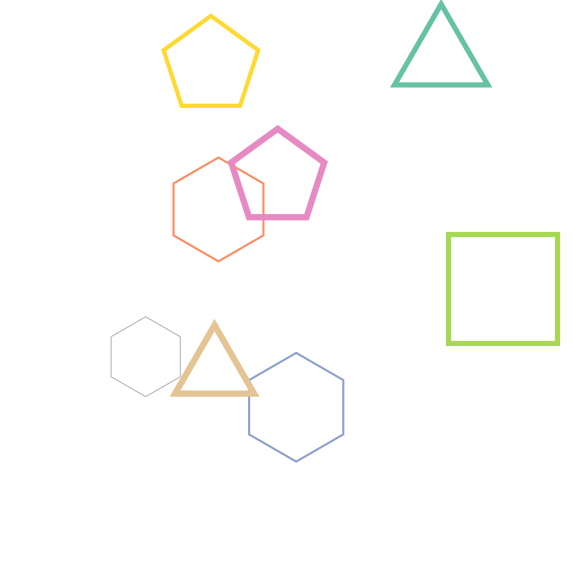[{"shape": "triangle", "thickness": 2.5, "radius": 0.47, "center": [0.764, 0.899]}, {"shape": "hexagon", "thickness": 1, "radius": 0.45, "center": [0.378, 0.636]}, {"shape": "hexagon", "thickness": 1, "radius": 0.47, "center": [0.513, 0.294]}, {"shape": "pentagon", "thickness": 3, "radius": 0.42, "center": [0.481, 0.691]}, {"shape": "square", "thickness": 2.5, "radius": 0.47, "center": [0.87, 0.499]}, {"shape": "pentagon", "thickness": 2, "radius": 0.43, "center": [0.365, 0.886]}, {"shape": "triangle", "thickness": 3, "radius": 0.4, "center": [0.372, 0.357]}, {"shape": "hexagon", "thickness": 0.5, "radius": 0.35, "center": [0.252, 0.381]}]